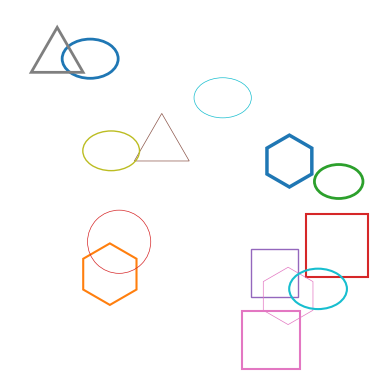[{"shape": "hexagon", "thickness": 2.5, "radius": 0.34, "center": [0.752, 0.582]}, {"shape": "oval", "thickness": 2, "radius": 0.36, "center": [0.234, 0.848]}, {"shape": "hexagon", "thickness": 1.5, "radius": 0.4, "center": [0.285, 0.288]}, {"shape": "oval", "thickness": 2, "radius": 0.32, "center": [0.88, 0.529]}, {"shape": "square", "thickness": 1.5, "radius": 0.41, "center": [0.875, 0.363]}, {"shape": "circle", "thickness": 0.5, "radius": 0.41, "center": [0.309, 0.372]}, {"shape": "square", "thickness": 1, "radius": 0.31, "center": [0.713, 0.29]}, {"shape": "triangle", "thickness": 0.5, "radius": 0.41, "center": [0.42, 0.623]}, {"shape": "hexagon", "thickness": 0.5, "radius": 0.37, "center": [0.748, 0.231]}, {"shape": "square", "thickness": 1.5, "radius": 0.38, "center": [0.703, 0.118]}, {"shape": "triangle", "thickness": 2, "radius": 0.39, "center": [0.149, 0.851]}, {"shape": "oval", "thickness": 1, "radius": 0.37, "center": [0.289, 0.608]}, {"shape": "oval", "thickness": 1.5, "radius": 0.37, "center": [0.826, 0.25]}, {"shape": "oval", "thickness": 0.5, "radius": 0.37, "center": [0.578, 0.746]}]